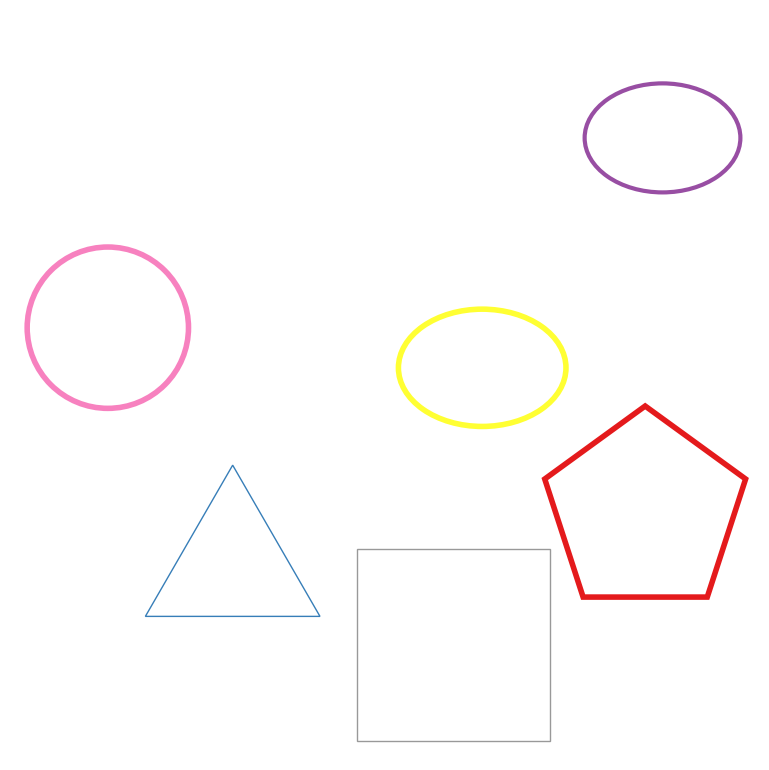[{"shape": "pentagon", "thickness": 2, "radius": 0.69, "center": [0.838, 0.336]}, {"shape": "triangle", "thickness": 0.5, "radius": 0.65, "center": [0.302, 0.265]}, {"shape": "oval", "thickness": 1.5, "radius": 0.51, "center": [0.86, 0.821]}, {"shape": "oval", "thickness": 2, "radius": 0.54, "center": [0.626, 0.522]}, {"shape": "circle", "thickness": 2, "radius": 0.52, "center": [0.14, 0.574]}, {"shape": "square", "thickness": 0.5, "radius": 0.63, "center": [0.589, 0.162]}]